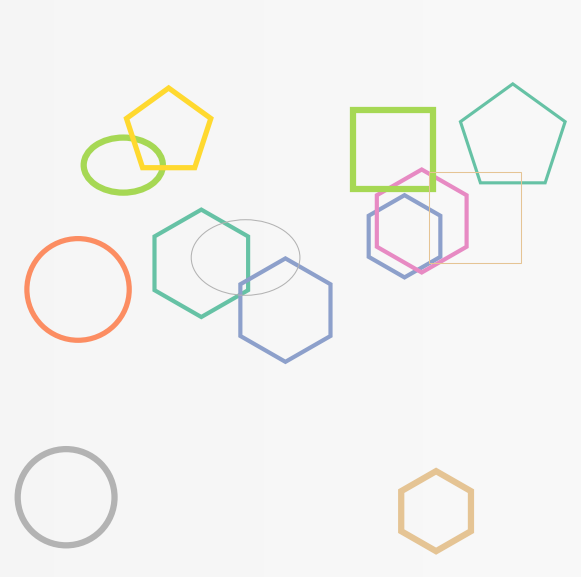[{"shape": "pentagon", "thickness": 1.5, "radius": 0.47, "center": [0.882, 0.759]}, {"shape": "hexagon", "thickness": 2, "radius": 0.46, "center": [0.346, 0.543]}, {"shape": "circle", "thickness": 2.5, "radius": 0.44, "center": [0.134, 0.498]}, {"shape": "hexagon", "thickness": 2, "radius": 0.45, "center": [0.491, 0.462]}, {"shape": "hexagon", "thickness": 2, "radius": 0.36, "center": [0.696, 0.59]}, {"shape": "hexagon", "thickness": 2, "radius": 0.45, "center": [0.726, 0.616]}, {"shape": "oval", "thickness": 3, "radius": 0.34, "center": [0.212, 0.713]}, {"shape": "square", "thickness": 3, "radius": 0.34, "center": [0.676, 0.74]}, {"shape": "pentagon", "thickness": 2.5, "radius": 0.38, "center": [0.29, 0.77]}, {"shape": "hexagon", "thickness": 3, "radius": 0.35, "center": [0.75, 0.114]}, {"shape": "square", "thickness": 0.5, "radius": 0.39, "center": [0.818, 0.622]}, {"shape": "oval", "thickness": 0.5, "radius": 0.47, "center": [0.422, 0.553]}, {"shape": "circle", "thickness": 3, "radius": 0.42, "center": [0.114, 0.138]}]